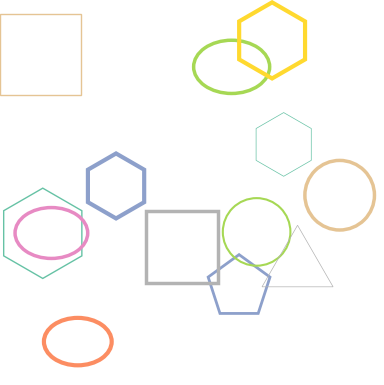[{"shape": "hexagon", "thickness": 1, "radius": 0.59, "center": [0.111, 0.394]}, {"shape": "hexagon", "thickness": 0.5, "radius": 0.41, "center": [0.737, 0.625]}, {"shape": "oval", "thickness": 3, "radius": 0.44, "center": [0.202, 0.113]}, {"shape": "hexagon", "thickness": 3, "radius": 0.42, "center": [0.301, 0.517]}, {"shape": "pentagon", "thickness": 2, "radius": 0.42, "center": [0.621, 0.254]}, {"shape": "oval", "thickness": 2.5, "radius": 0.47, "center": [0.133, 0.395]}, {"shape": "oval", "thickness": 2.5, "radius": 0.49, "center": [0.602, 0.826]}, {"shape": "circle", "thickness": 1.5, "radius": 0.44, "center": [0.667, 0.398]}, {"shape": "hexagon", "thickness": 3, "radius": 0.49, "center": [0.707, 0.895]}, {"shape": "square", "thickness": 1, "radius": 0.53, "center": [0.105, 0.858]}, {"shape": "circle", "thickness": 2.5, "radius": 0.45, "center": [0.882, 0.493]}, {"shape": "triangle", "thickness": 0.5, "radius": 0.53, "center": [0.773, 0.308]}, {"shape": "square", "thickness": 2.5, "radius": 0.47, "center": [0.472, 0.358]}]